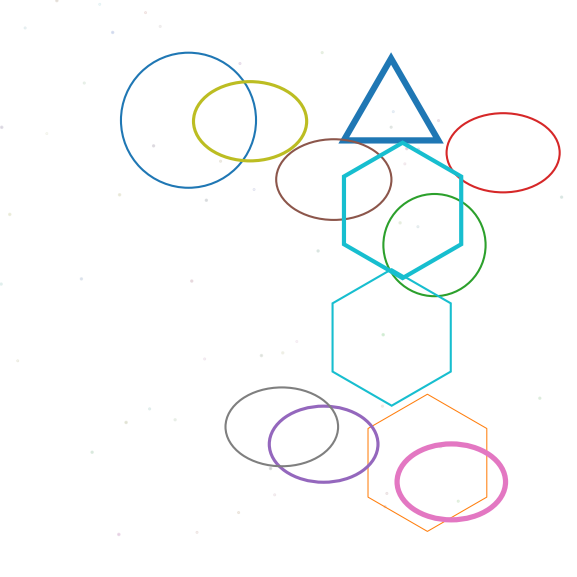[{"shape": "triangle", "thickness": 3, "radius": 0.47, "center": [0.677, 0.803]}, {"shape": "circle", "thickness": 1, "radius": 0.58, "center": [0.326, 0.791]}, {"shape": "hexagon", "thickness": 0.5, "radius": 0.59, "center": [0.74, 0.198]}, {"shape": "circle", "thickness": 1, "radius": 0.44, "center": [0.752, 0.575]}, {"shape": "oval", "thickness": 1, "radius": 0.49, "center": [0.871, 0.735]}, {"shape": "oval", "thickness": 1.5, "radius": 0.47, "center": [0.56, 0.23]}, {"shape": "oval", "thickness": 1, "radius": 0.5, "center": [0.578, 0.688]}, {"shape": "oval", "thickness": 2.5, "radius": 0.47, "center": [0.781, 0.165]}, {"shape": "oval", "thickness": 1, "radius": 0.49, "center": [0.488, 0.26]}, {"shape": "oval", "thickness": 1.5, "radius": 0.49, "center": [0.433, 0.789]}, {"shape": "hexagon", "thickness": 2, "radius": 0.59, "center": [0.697, 0.635]}, {"shape": "hexagon", "thickness": 1, "radius": 0.59, "center": [0.678, 0.415]}]